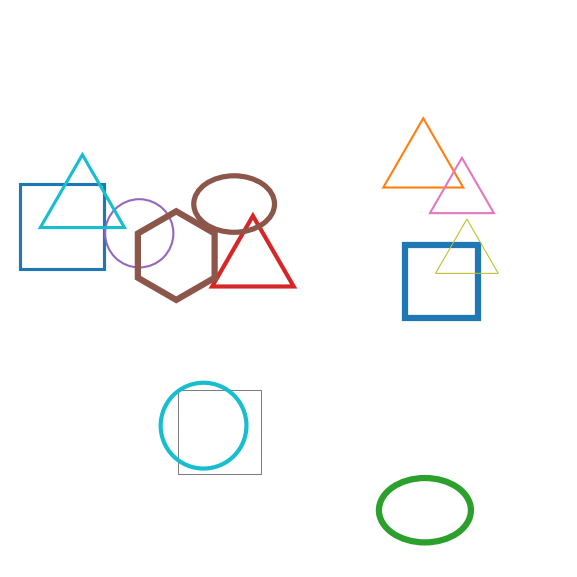[{"shape": "square", "thickness": 1.5, "radius": 0.37, "center": [0.108, 0.607]}, {"shape": "square", "thickness": 3, "radius": 0.31, "center": [0.765, 0.511]}, {"shape": "triangle", "thickness": 1, "radius": 0.4, "center": [0.733, 0.714]}, {"shape": "oval", "thickness": 3, "radius": 0.4, "center": [0.736, 0.116]}, {"shape": "triangle", "thickness": 2, "radius": 0.41, "center": [0.438, 0.544]}, {"shape": "circle", "thickness": 1, "radius": 0.3, "center": [0.241, 0.595]}, {"shape": "oval", "thickness": 2.5, "radius": 0.35, "center": [0.405, 0.646]}, {"shape": "hexagon", "thickness": 3, "radius": 0.38, "center": [0.305, 0.557]}, {"shape": "triangle", "thickness": 1, "radius": 0.32, "center": [0.8, 0.662]}, {"shape": "square", "thickness": 0.5, "radius": 0.36, "center": [0.38, 0.251]}, {"shape": "triangle", "thickness": 0.5, "radius": 0.31, "center": [0.808, 0.557]}, {"shape": "triangle", "thickness": 1.5, "radius": 0.42, "center": [0.143, 0.647]}, {"shape": "circle", "thickness": 2, "radius": 0.37, "center": [0.352, 0.262]}]